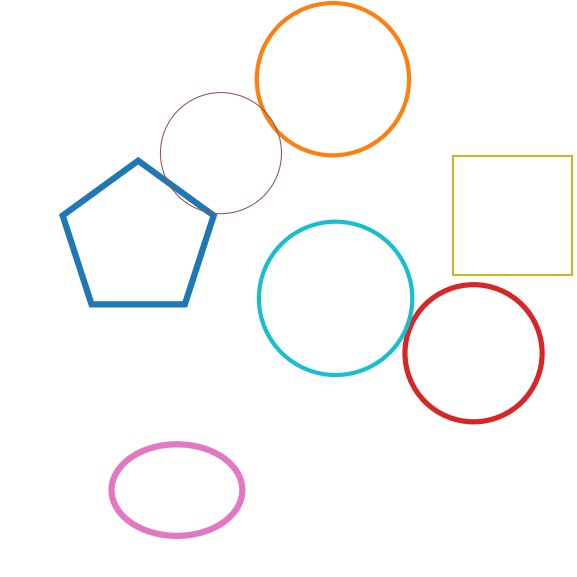[{"shape": "pentagon", "thickness": 3, "radius": 0.69, "center": [0.239, 0.583]}, {"shape": "circle", "thickness": 2, "radius": 0.66, "center": [0.577, 0.862]}, {"shape": "circle", "thickness": 2.5, "radius": 0.59, "center": [0.82, 0.387]}, {"shape": "circle", "thickness": 0.5, "radius": 0.52, "center": [0.383, 0.734]}, {"shape": "oval", "thickness": 3, "radius": 0.57, "center": [0.306, 0.151]}, {"shape": "square", "thickness": 1, "radius": 0.51, "center": [0.887, 0.626]}, {"shape": "circle", "thickness": 2, "radius": 0.66, "center": [0.581, 0.482]}]